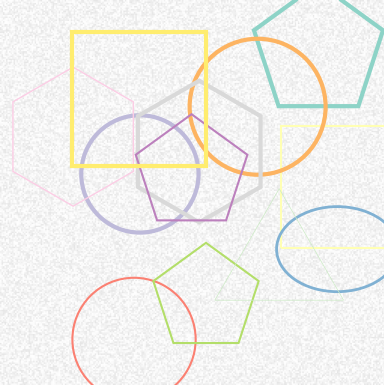[{"shape": "pentagon", "thickness": 3, "radius": 0.88, "center": [0.827, 0.867]}, {"shape": "square", "thickness": 1.5, "radius": 0.8, "center": [0.889, 0.514]}, {"shape": "circle", "thickness": 3, "radius": 0.76, "center": [0.363, 0.548]}, {"shape": "circle", "thickness": 1.5, "radius": 0.8, "center": [0.348, 0.118]}, {"shape": "oval", "thickness": 2, "radius": 0.79, "center": [0.876, 0.353]}, {"shape": "circle", "thickness": 3, "radius": 0.88, "center": [0.669, 0.723]}, {"shape": "pentagon", "thickness": 1.5, "radius": 0.72, "center": [0.535, 0.225]}, {"shape": "hexagon", "thickness": 1, "radius": 0.9, "center": [0.19, 0.645]}, {"shape": "hexagon", "thickness": 3, "radius": 0.92, "center": [0.517, 0.606]}, {"shape": "pentagon", "thickness": 1.5, "radius": 0.76, "center": [0.498, 0.551]}, {"shape": "triangle", "thickness": 0.5, "radius": 0.97, "center": [0.725, 0.317]}, {"shape": "square", "thickness": 3, "radius": 0.87, "center": [0.361, 0.742]}]